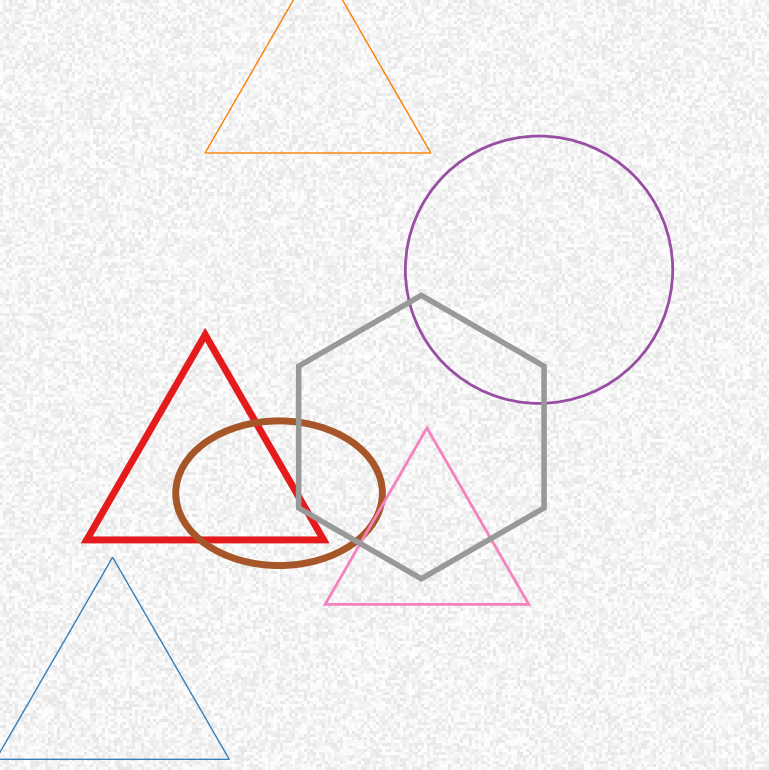[{"shape": "triangle", "thickness": 2.5, "radius": 0.89, "center": [0.266, 0.388]}, {"shape": "triangle", "thickness": 0.5, "radius": 0.87, "center": [0.146, 0.101]}, {"shape": "circle", "thickness": 1, "radius": 0.87, "center": [0.7, 0.65]}, {"shape": "triangle", "thickness": 0.5, "radius": 0.85, "center": [0.413, 0.886]}, {"shape": "oval", "thickness": 2.5, "radius": 0.67, "center": [0.362, 0.359]}, {"shape": "triangle", "thickness": 1, "radius": 0.76, "center": [0.554, 0.291]}, {"shape": "hexagon", "thickness": 2, "radius": 0.92, "center": [0.547, 0.432]}]